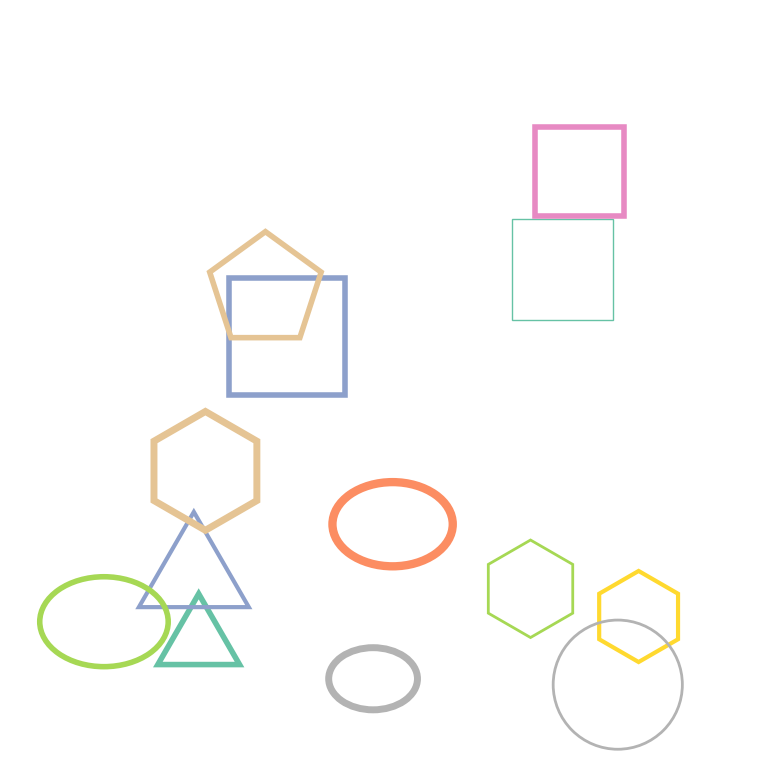[{"shape": "triangle", "thickness": 2, "radius": 0.31, "center": [0.258, 0.168]}, {"shape": "square", "thickness": 0.5, "radius": 0.33, "center": [0.731, 0.65]}, {"shape": "oval", "thickness": 3, "radius": 0.39, "center": [0.51, 0.319]}, {"shape": "triangle", "thickness": 1.5, "radius": 0.41, "center": [0.252, 0.253]}, {"shape": "square", "thickness": 2, "radius": 0.38, "center": [0.373, 0.563]}, {"shape": "square", "thickness": 2, "radius": 0.29, "center": [0.753, 0.777]}, {"shape": "oval", "thickness": 2, "radius": 0.42, "center": [0.135, 0.193]}, {"shape": "hexagon", "thickness": 1, "radius": 0.32, "center": [0.689, 0.235]}, {"shape": "hexagon", "thickness": 1.5, "radius": 0.3, "center": [0.829, 0.199]}, {"shape": "hexagon", "thickness": 2.5, "radius": 0.39, "center": [0.267, 0.388]}, {"shape": "pentagon", "thickness": 2, "radius": 0.38, "center": [0.345, 0.623]}, {"shape": "circle", "thickness": 1, "radius": 0.42, "center": [0.802, 0.111]}, {"shape": "oval", "thickness": 2.5, "radius": 0.29, "center": [0.485, 0.119]}]